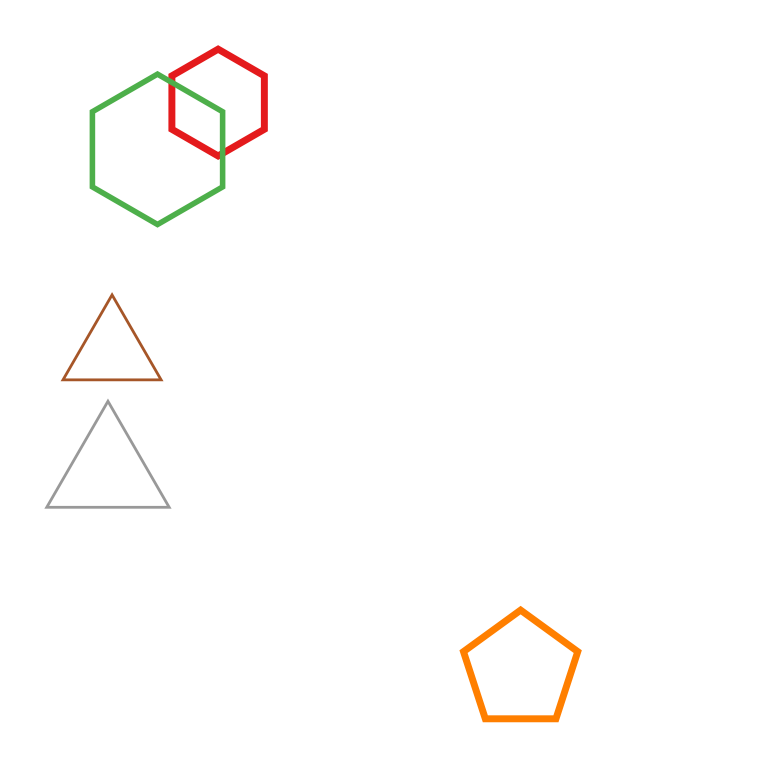[{"shape": "hexagon", "thickness": 2.5, "radius": 0.35, "center": [0.283, 0.867]}, {"shape": "hexagon", "thickness": 2, "radius": 0.49, "center": [0.205, 0.806]}, {"shape": "pentagon", "thickness": 2.5, "radius": 0.39, "center": [0.676, 0.13]}, {"shape": "triangle", "thickness": 1, "radius": 0.37, "center": [0.146, 0.543]}, {"shape": "triangle", "thickness": 1, "radius": 0.46, "center": [0.14, 0.387]}]